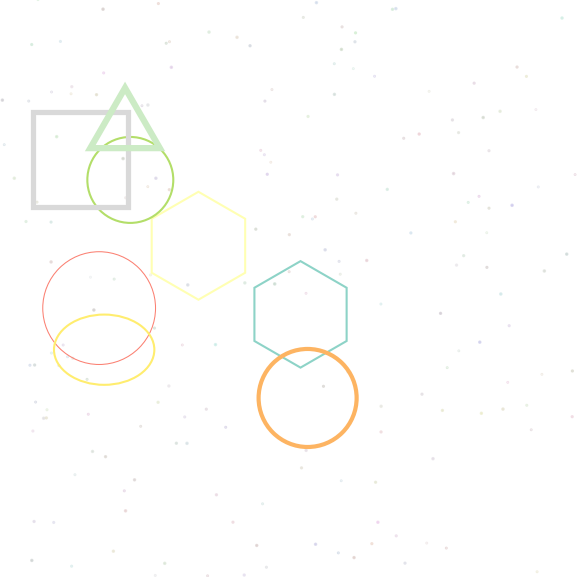[{"shape": "hexagon", "thickness": 1, "radius": 0.46, "center": [0.52, 0.455]}, {"shape": "hexagon", "thickness": 1, "radius": 0.47, "center": [0.344, 0.574]}, {"shape": "circle", "thickness": 0.5, "radius": 0.49, "center": [0.172, 0.466]}, {"shape": "circle", "thickness": 2, "radius": 0.42, "center": [0.533, 0.31]}, {"shape": "circle", "thickness": 1, "radius": 0.37, "center": [0.226, 0.688]}, {"shape": "square", "thickness": 2.5, "radius": 0.41, "center": [0.139, 0.723]}, {"shape": "triangle", "thickness": 3, "radius": 0.35, "center": [0.217, 0.777]}, {"shape": "oval", "thickness": 1, "radius": 0.43, "center": [0.18, 0.394]}]